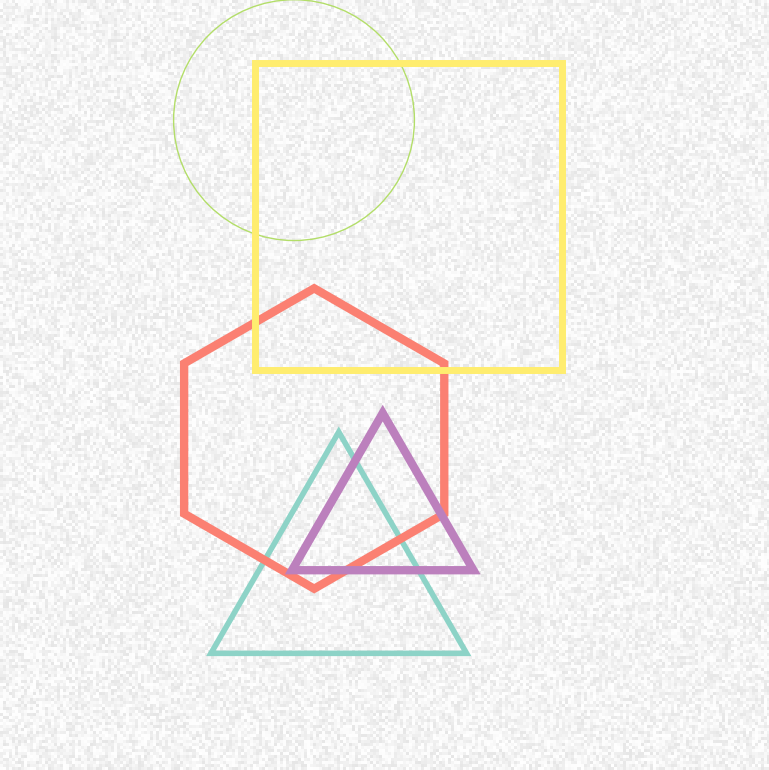[{"shape": "triangle", "thickness": 2, "radius": 0.96, "center": [0.44, 0.247]}, {"shape": "hexagon", "thickness": 3, "radius": 0.98, "center": [0.408, 0.43]}, {"shape": "circle", "thickness": 0.5, "radius": 0.78, "center": [0.382, 0.844]}, {"shape": "triangle", "thickness": 3, "radius": 0.68, "center": [0.497, 0.327]}, {"shape": "square", "thickness": 2.5, "radius": 1.0, "center": [0.53, 0.719]}]